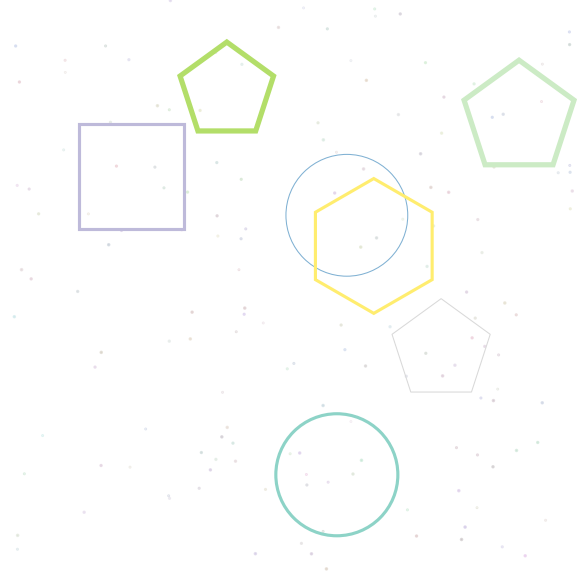[{"shape": "circle", "thickness": 1.5, "radius": 0.53, "center": [0.583, 0.177]}, {"shape": "square", "thickness": 1.5, "radius": 0.46, "center": [0.228, 0.694]}, {"shape": "circle", "thickness": 0.5, "radius": 0.53, "center": [0.601, 0.626]}, {"shape": "pentagon", "thickness": 2.5, "radius": 0.43, "center": [0.393, 0.841]}, {"shape": "pentagon", "thickness": 0.5, "radius": 0.45, "center": [0.764, 0.393]}, {"shape": "pentagon", "thickness": 2.5, "radius": 0.5, "center": [0.899, 0.795]}, {"shape": "hexagon", "thickness": 1.5, "radius": 0.58, "center": [0.647, 0.573]}]